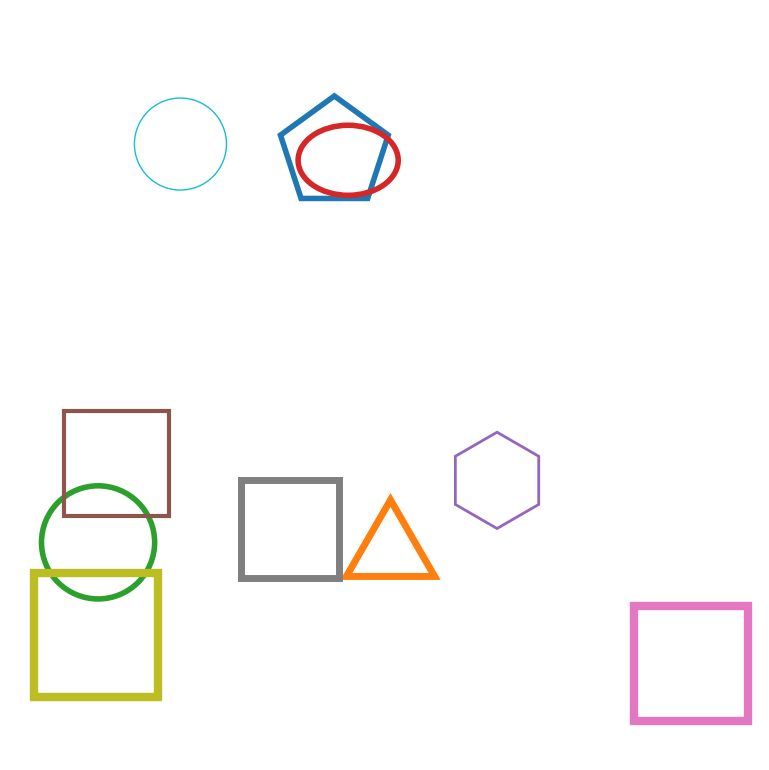[{"shape": "pentagon", "thickness": 2, "radius": 0.37, "center": [0.434, 0.802]}, {"shape": "triangle", "thickness": 2.5, "radius": 0.33, "center": [0.507, 0.284]}, {"shape": "circle", "thickness": 2, "radius": 0.37, "center": [0.127, 0.296]}, {"shape": "oval", "thickness": 2, "radius": 0.33, "center": [0.452, 0.792]}, {"shape": "hexagon", "thickness": 1, "radius": 0.31, "center": [0.646, 0.376]}, {"shape": "square", "thickness": 1.5, "radius": 0.34, "center": [0.151, 0.398]}, {"shape": "square", "thickness": 3, "radius": 0.37, "center": [0.897, 0.138]}, {"shape": "square", "thickness": 2.5, "radius": 0.32, "center": [0.377, 0.313]}, {"shape": "square", "thickness": 3, "radius": 0.4, "center": [0.124, 0.176]}, {"shape": "circle", "thickness": 0.5, "radius": 0.3, "center": [0.234, 0.813]}]